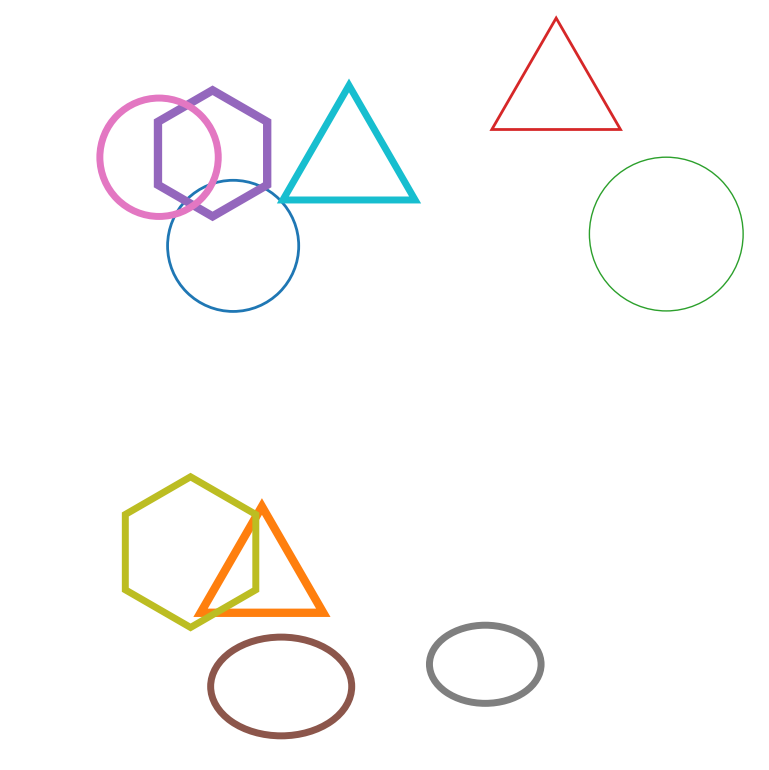[{"shape": "circle", "thickness": 1, "radius": 0.43, "center": [0.303, 0.681]}, {"shape": "triangle", "thickness": 3, "radius": 0.46, "center": [0.34, 0.25]}, {"shape": "circle", "thickness": 0.5, "radius": 0.5, "center": [0.865, 0.696]}, {"shape": "triangle", "thickness": 1, "radius": 0.48, "center": [0.722, 0.88]}, {"shape": "hexagon", "thickness": 3, "radius": 0.41, "center": [0.276, 0.801]}, {"shape": "oval", "thickness": 2.5, "radius": 0.46, "center": [0.365, 0.108]}, {"shape": "circle", "thickness": 2.5, "radius": 0.38, "center": [0.207, 0.796]}, {"shape": "oval", "thickness": 2.5, "radius": 0.36, "center": [0.63, 0.137]}, {"shape": "hexagon", "thickness": 2.5, "radius": 0.49, "center": [0.247, 0.283]}, {"shape": "triangle", "thickness": 2.5, "radius": 0.5, "center": [0.453, 0.79]}]